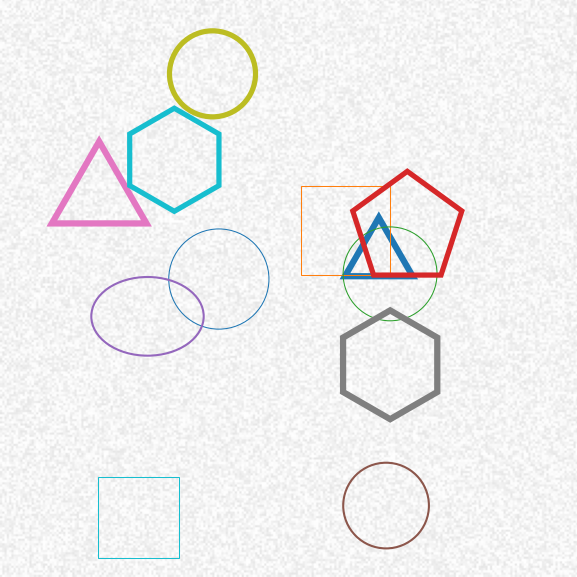[{"shape": "circle", "thickness": 0.5, "radius": 0.43, "center": [0.379, 0.516]}, {"shape": "triangle", "thickness": 3, "radius": 0.34, "center": [0.656, 0.555]}, {"shape": "square", "thickness": 0.5, "radius": 0.39, "center": [0.598, 0.6]}, {"shape": "circle", "thickness": 0.5, "radius": 0.41, "center": [0.675, 0.525]}, {"shape": "pentagon", "thickness": 2.5, "radius": 0.5, "center": [0.705, 0.603]}, {"shape": "oval", "thickness": 1, "radius": 0.49, "center": [0.255, 0.451]}, {"shape": "circle", "thickness": 1, "radius": 0.37, "center": [0.669, 0.124]}, {"shape": "triangle", "thickness": 3, "radius": 0.47, "center": [0.172, 0.66]}, {"shape": "hexagon", "thickness": 3, "radius": 0.47, "center": [0.676, 0.367]}, {"shape": "circle", "thickness": 2.5, "radius": 0.37, "center": [0.368, 0.871]}, {"shape": "square", "thickness": 0.5, "radius": 0.35, "center": [0.24, 0.103]}, {"shape": "hexagon", "thickness": 2.5, "radius": 0.45, "center": [0.302, 0.722]}]